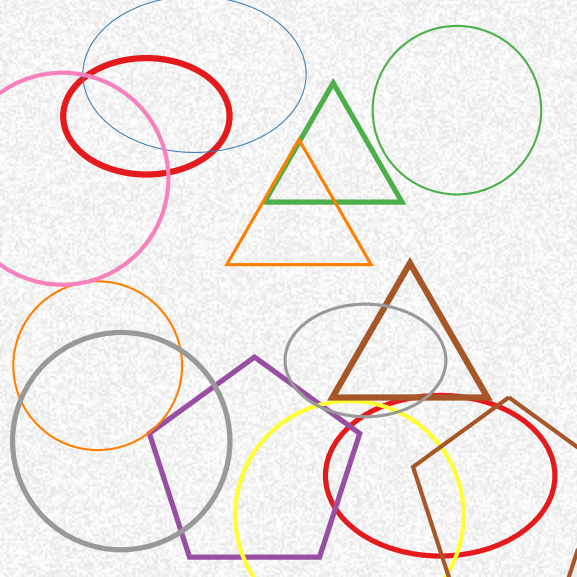[{"shape": "oval", "thickness": 2.5, "radius": 0.99, "center": [0.762, 0.175]}, {"shape": "oval", "thickness": 3, "radius": 0.72, "center": [0.253, 0.798]}, {"shape": "oval", "thickness": 0.5, "radius": 0.97, "center": [0.337, 0.87]}, {"shape": "triangle", "thickness": 2.5, "radius": 0.69, "center": [0.577, 0.718]}, {"shape": "circle", "thickness": 1, "radius": 0.73, "center": [0.791, 0.808]}, {"shape": "pentagon", "thickness": 2.5, "radius": 0.96, "center": [0.441, 0.189]}, {"shape": "circle", "thickness": 1, "radius": 0.73, "center": [0.169, 0.366]}, {"shape": "triangle", "thickness": 1.5, "radius": 0.72, "center": [0.518, 0.613]}, {"shape": "circle", "thickness": 2, "radius": 0.99, "center": [0.605, 0.107]}, {"shape": "pentagon", "thickness": 2, "radius": 0.87, "center": [0.881, 0.137]}, {"shape": "triangle", "thickness": 3, "radius": 0.78, "center": [0.71, 0.388]}, {"shape": "circle", "thickness": 2, "radius": 0.92, "center": [0.108, 0.69]}, {"shape": "circle", "thickness": 2.5, "radius": 0.94, "center": [0.21, 0.235]}, {"shape": "oval", "thickness": 1.5, "radius": 0.7, "center": [0.633, 0.375]}]